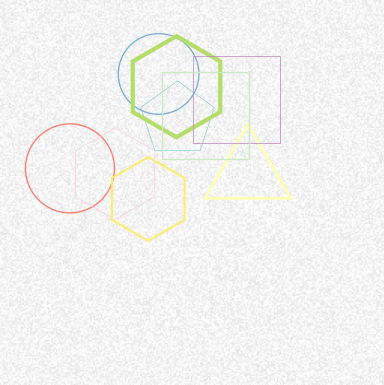[{"shape": "pentagon", "thickness": 0.5, "radius": 0.5, "center": [0.461, 0.69]}, {"shape": "triangle", "thickness": 2, "radius": 0.64, "center": [0.644, 0.549]}, {"shape": "circle", "thickness": 1, "radius": 0.58, "center": [0.182, 0.563]}, {"shape": "circle", "thickness": 1, "radius": 0.52, "center": [0.412, 0.808]}, {"shape": "hexagon", "thickness": 3, "radius": 0.66, "center": [0.458, 0.775]}, {"shape": "hexagon", "thickness": 0.5, "radius": 0.6, "center": [0.299, 0.549]}, {"shape": "square", "thickness": 0.5, "radius": 0.57, "center": [0.614, 0.742]}, {"shape": "square", "thickness": 1, "radius": 0.57, "center": [0.534, 0.7]}, {"shape": "hexagon", "thickness": 1.5, "radius": 0.54, "center": [0.385, 0.483]}]